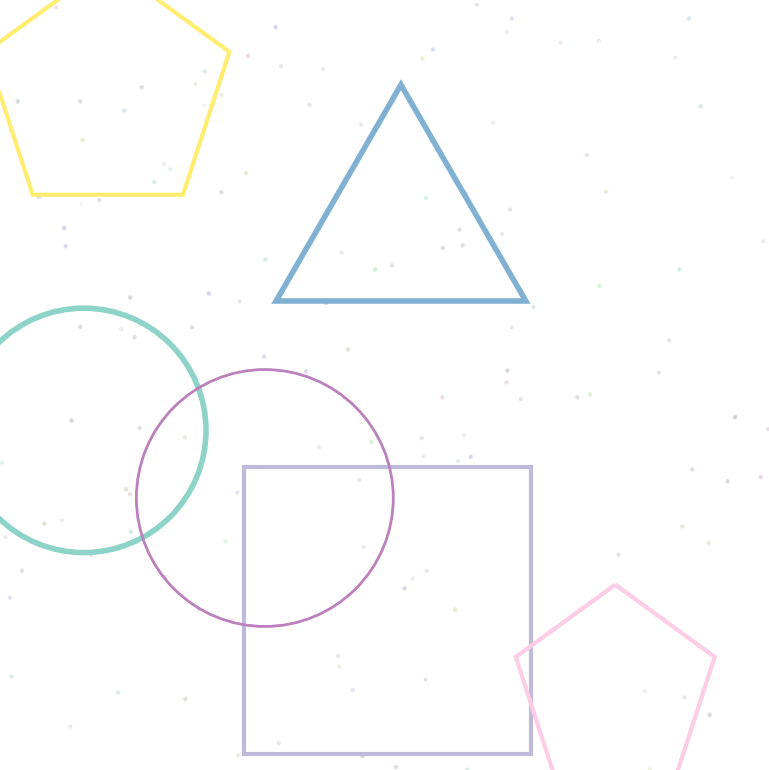[{"shape": "circle", "thickness": 2, "radius": 0.79, "center": [0.109, 0.441]}, {"shape": "square", "thickness": 1.5, "radius": 0.93, "center": [0.503, 0.208]}, {"shape": "triangle", "thickness": 2, "radius": 0.94, "center": [0.521, 0.703]}, {"shape": "pentagon", "thickness": 1.5, "radius": 0.68, "center": [0.799, 0.105]}, {"shape": "circle", "thickness": 1, "radius": 0.83, "center": [0.344, 0.353]}, {"shape": "pentagon", "thickness": 1.5, "radius": 0.83, "center": [0.14, 0.881]}]